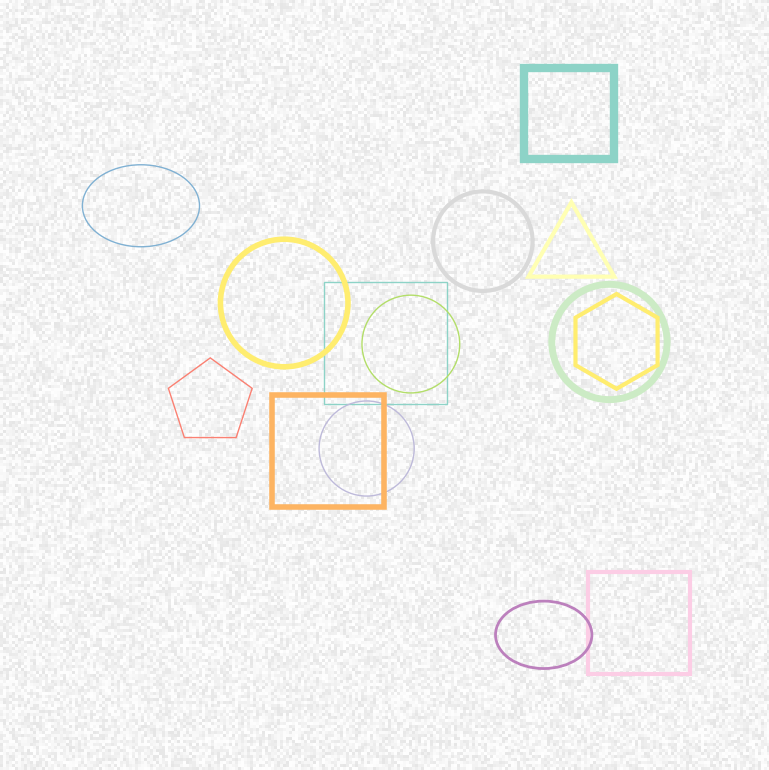[{"shape": "square", "thickness": 3, "radius": 0.29, "center": [0.739, 0.853]}, {"shape": "square", "thickness": 0.5, "radius": 0.4, "center": [0.501, 0.555]}, {"shape": "triangle", "thickness": 1.5, "radius": 0.32, "center": [0.742, 0.673]}, {"shape": "circle", "thickness": 0.5, "radius": 0.31, "center": [0.476, 0.418]}, {"shape": "pentagon", "thickness": 0.5, "radius": 0.29, "center": [0.273, 0.478]}, {"shape": "oval", "thickness": 0.5, "radius": 0.38, "center": [0.183, 0.733]}, {"shape": "square", "thickness": 2, "radius": 0.36, "center": [0.426, 0.414]}, {"shape": "circle", "thickness": 0.5, "radius": 0.32, "center": [0.534, 0.553]}, {"shape": "square", "thickness": 1.5, "radius": 0.33, "center": [0.83, 0.191]}, {"shape": "circle", "thickness": 1.5, "radius": 0.32, "center": [0.627, 0.687]}, {"shape": "oval", "thickness": 1, "radius": 0.31, "center": [0.706, 0.176]}, {"shape": "circle", "thickness": 2.5, "radius": 0.37, "center": [0.791, 0.556]}, {"shape": "circle", "thickness": 2, "radius": 0.41, "center": [0.369, 0.606]}, {"shape": "hexagon", "thickness": 1.5, "radius": 0.31, "center": [0.801, 0.557]}]